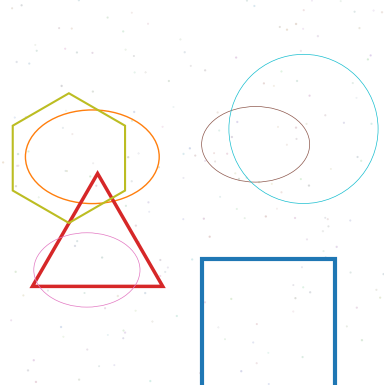[{"shape": "square", "thickness": 3, "radius": 0.86, "center": [0.697, 0.155]}, {"shape": "oval", "thickness": 1, "radius": 0.87, "center": [0.24, 0.593]}, {"shape": "triangle", "thickness": 2.5, "radius": 0.98, "center": [0.253, 0.354]}, {"shape": "oval", "thickness": 0.5, "radius": 0.7, "center": [0.664, 0.625]}, {"shape": "oval", "thickness": 0.5, "radius": 0.69, "center": [0.226, 0.299]}, {"shape": "hexagon", "thickness": 1.5, "radius": 0.84, "center": [0.179, 0.589]}, {"shape": "circle", "thickness": 0.5, "radius": 0.97, "center": [0.788, 0.665]}]